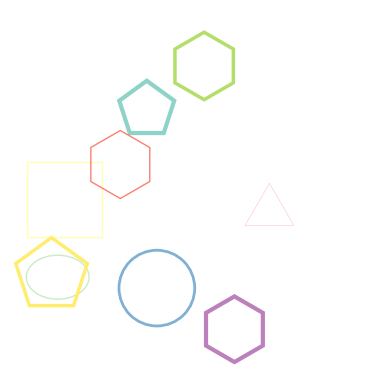[{"shape": "pentagon", "thickness": 3, "radius": 0.38, "center": [0.381, 0.715]}, {"shape": "square", "thickness": 1, "radius": 0.49, "center": [0.168, 0.481]}, {"shape": "hexagon", "thickness": 1, "radius": 0.44, "center": [0.312, 0.573]}, {"shape": "circle", "thickness": 2, "radius": 0.49, "center": [0.407, 0.252]}, {"shape": "hexagon", "thickness": 2.5, "radius": 0.44, "center": [0.53, 0.829]}, {"shape": "triangle", "thickness": 0.5, "radius": 0.36, "center": [0.7, 0.451]}, {"shape": "hexagon", "thickness": 3, "radius": 0.43, "center": [0.609, 0.145]}, {"shape": "oval", "thickness": 1, "radius": 0.41, "center": [0.15, 0.28]}, {"shape": "pentagon", "thickness": 2.5, "radius": 0.49, "center": [0.134, 0.285]}]